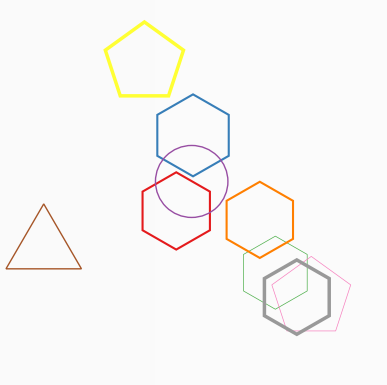[{"shape": "hexagon", "thickness": 1.5, "radius": 0.5, "center": [0.455, 0.452]}, {"shape": "hexagon", "thickness": 1.5, "radius": 0.53, "center": [0.498, 0.648]}, {"shape": "hexagon", "thickness": 0.5, "radius": 0.47, "center": [0.711, 0.292]}, {"shape": "circle", "thickness": 1, "radius": 0.47, "center": [0.495, 0.529]}, {"shape": "hexagon", "thickness": 1.5, "radius": 0.49, "center": [0.67, 0.429]}, {"shape": "pentagon", "thickness": 2.5, "radius": 0.53, "center": [0.373, 0.837]}, {"shape": "triangle", "thickness": 1, "radius": 0.56, "center": [0.113, 0.358]}, {"shape": "pentagon", "thickness": 0.5, "radius": 0.53, "center": [0.803, 0.227]}, {"shape": "hexagon", "thickness": 2.5, "radius": 0.48, "center": [0.766, 0.228]}]